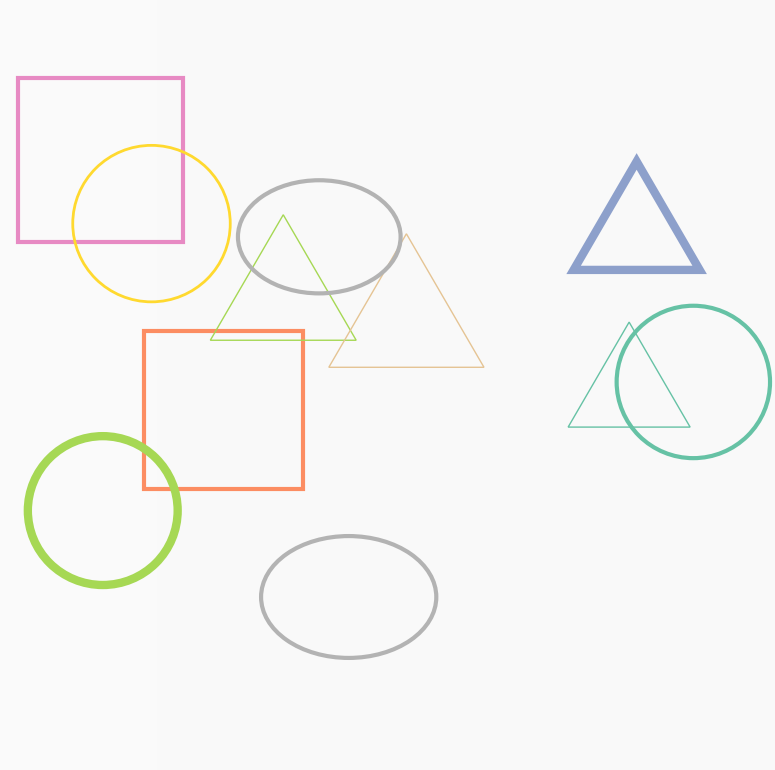[{"shape": "circle", "thickness": 1.5, "radius": 0.49, "center": [0.895, 0.504]}, {"shape": "triangle", "thickness": 0.5, "radius": 0.45, "center": [0.812, 0.491]}, {"shape": "square", "thickness": 1.5, "radius": 0.51, "center": [0.288, 0.467]}, {"shape": "triangle", "thickness": 3, "radius": 0.47, "center": [0.821, 0.696]}, {"shape": "square", "thickness": 1.5, "radius": 0.53, "center": [0.13, 0.793]}, {"shape": "circle", "thickness": 3, "radius": 0.48, "center": [0.133, 0.337]}, {"shape": "triangle", "thickness": 0.5, "radius": 0.54, "center": [0.365, 0.612]}, {"shape": "circle", "thickness": 1, "radius": 0.51, "center": [0.195, 0.71]}, {"shape": "triangle", "thickness": 0.5, "radius": 0.58, "center": [0.524, 0.581]}, {"shape": "oval", "thickness": 1.5, "radius": 0.57, "center": [0.45, 0.225]}, {"shape": "oval", "thickness": 1.5, "radius": 0.52, "center": [0.412, 0.692]}]